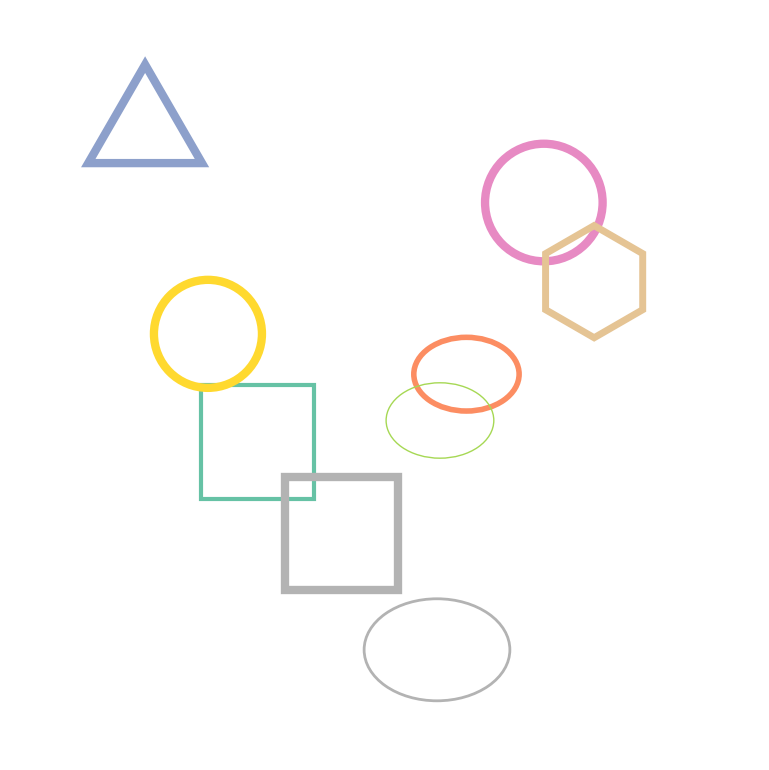[{"shape": "square", "thickness": 1.5, "radius": 0.37, "center": [0.334, 0.426]}, {"shape": "oval", "thickness": 2, "radius": 0.34, "center": [0.606, 0.514]}, {"shape": "triangle", "thickness": 3, "radius": 0.43, "center": [0.188, 0.831]}, {"shape": "circle", "thickness": 3, "radius": 0.38, "center": [0.706, 0.737]}, {"shape": "oval", "thickness": 0.5, "radius": 0.35, "center": [0.571, 0.454]}, {"shape": "circle", "thickness": 3, "radius": 0.35, "center": [0.27, 0.566]}, {"shape": "hexagon", "thickness": 2.5, "radius": 0.36, "center": [0.772, 0.634]}, {"shape": "oval", "thickness": 1, "radius": 0.47, "center": [0.568, 0.156]}, {"shape": "square", "thickness": 3, "radius": 0.37, "center": [0.444, 0.307]}]